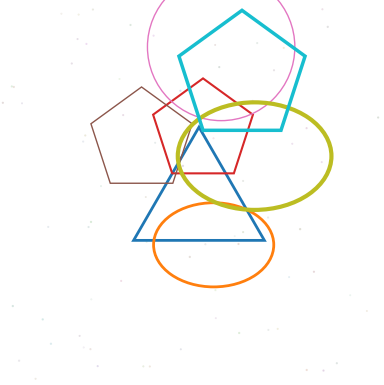[{"shape": "triangle", "thickness": 2, "radius": 0.98, "center": [0.517, 0.474]}, {"shape": "oval", "thickness": 2, "radius": 0.78, "center": [0.555, 0.364]}, {"shape": "pentagon", "thickness": 1.5, "radius": 0.68, "center": [0.527, 0.66]}, {"shape": "pentagon", "thickness": 1, "radius": 0.69, "center": [0.368, 0.636]}, {"shape": "circle", "thickness": 1, "radius": 0.96, "center": [0.574, 0.878]}, {"shape": "oval", "thickness": 3, "radius": 1.0, "center": [0.661, 0.594]}, {"shape": "pentagon", "thickness": 2.5, "radius": 0.86, "center": [0.629, 0.801]}]